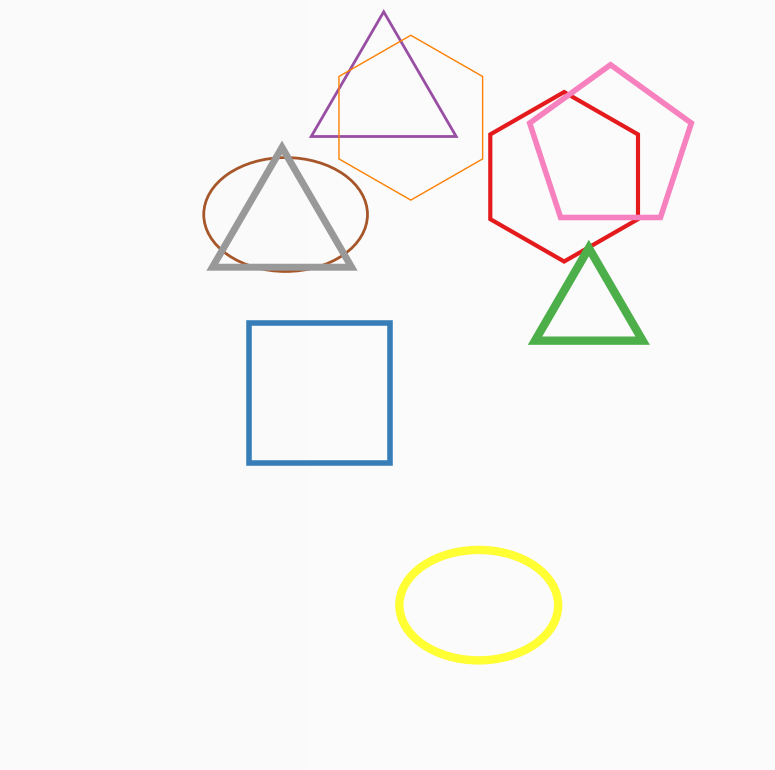[{"shape": "hexagon", "thickness": 1.5, "radius": 0.55, "center": [0.728, 0.77]}, {"shape": "square", "thickness": 2, "radius": 0.45, "center": [0.412, 0.49]}, {"shape": "triangle", "thickness": 3, "radius": 0.4, "center": [0.76, 0.598]}, {"shape": "triangle", "thickness": 1, "radius": 0.54, "center": [0.495, 0.877]}, {"shape": "hexagon", "thickness": 0.5, "radius": 0.54, "center": [0.53, 0.847]}, {"shape": "oval", "thickness": 3, "radius": 0.51, "center": [0.618, 0.214]}, {"shape": "oval", "thickness": 1, "radius": 0.53, "center": [0.369, 0.721]}, {"shape": "pentagon", "thickness": 2, "radius": 0.55, "center": [0.788, 0.806]}, {"shape": "triangle", "thickness": 2.5, "radius": 0.52, "center": [0.364, 0.705]}]